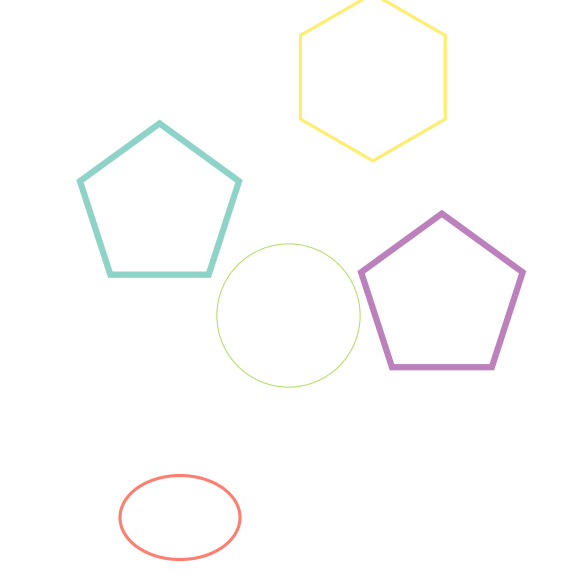[{"shape": "pentagon", "thickness": 3, "radius": 0.72, "center": [0.276, 0.641]}, {"shape": "oval", "thickness": 1.5, "radius": 0.52, "center": [0.312, 0.103]}, {"shape": "circle", "thickness": 0.5, "radius": 0.62, "center": [0.5, 0.453]}, {"shape": "pentagon", "thickness": 3, "radius": 0.74, "center": [0.765, 0.482]}, {"shape": "hexagon", "thickness": 1.5, "radius": 0.72, "center": [0.646, 0.865]}]